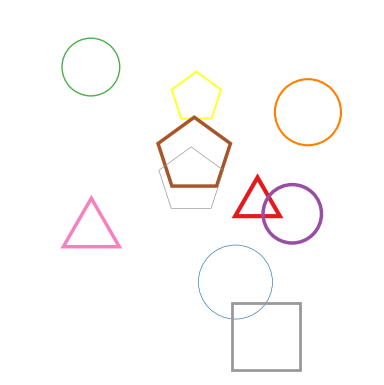[{"shape": "triangle", "thickness": 3, "radius": 0.33, "center": [0.669, 0.472]}, {"shape": "circle", "thickness": 0.5, "radius": 0.48, "center": [0.612, 0.267]}, {"shape": "circle", "thickness": 1, "radius": 0.37, "center": [0.236, 0.826]}, {"shape": "circle", "thickness": 2.5, "radius": 0.38, "center": [0.759, 0.445]}, {"shape": "circle", "thickness": 1.5, "radius": 0.43, "center": [0.8, 0.709]}, {"shape": "pentagon", "thickness": 1.5, "radius": 0.34, "center": [0.51, 0.746]}, {"shape": "pentagon", "thickness": 2.5, "radius": 0.49, "center": [0.505, 0.597]}, {"shape": "triangle", "thickness": 2.5, "radius": 0.42, "center": [0.237, 0.401]}, {"shape": "square", "thickness": 2, "radius": 0.44, "center": [0.691, 0.126]}, {"shape": "pentagon", "thickness": 0.5, "radius": 0.44, "center": [0.497, 0.53]}]